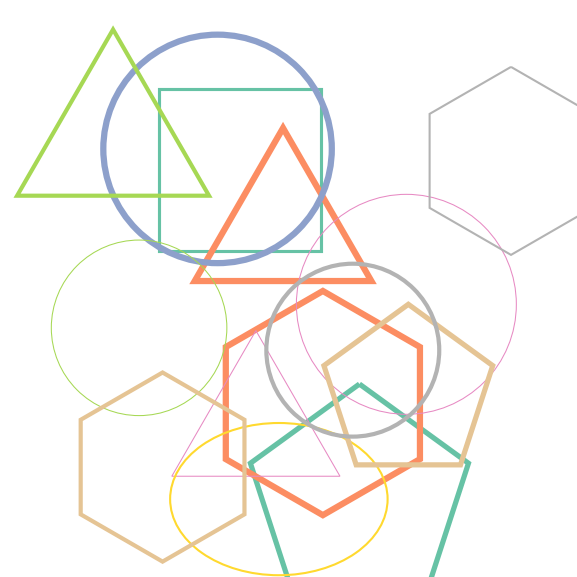[{"shape": "square", "thickness": 1.5, "radius": 0.7, "center": [0.415, 0.705]}, {"shape": "pentagon", "thickness": 2.5, "radius": 0.99, "center": [0.622, 0.136]}, {"shape": "triangle", "thickness": 3, "radius": 0.88, "center": [0.49, 0.601]}, {"shape": "hexagon", "thickness": 3, "radius": 0.97, "center": [0.559, 0.301]}, {"shape": "circle", "thickness": 3, "radius": 0.99, "center": [0.377, 0.741]}, {"shape": "circle", "thickness": 0.5, "radius": 0.95, "center": [0.704, 0.472]}, {"shape": "triangle", "thickness": 0.5, "radius": 0.84, "center": [0.443, 0.259]}, {"shape": "circle", "thickness": 0.5, "radius": 0.76, "center": [0.241, 0.431]}, {"shape": "triangle", "thickness": 2, "radius": 0.96, "center": [0.196, 0.756]}, {"shape": "oval", "thickness": 1, "radius": 0.94, "center": [0.483, 0.135]}, {"shape": "hexagon", "thickness": 2, "radius": 0.82, "center": [0.282, 0.19]}, {"shape": "pentagon", "thickness": 2.5, "radius": 0.77, "center": [0.707, 0.319]}, {"shape": "hexagon", "thickness": 1, "radius": 0.81, "center": [0.885, 0.721]}, {"shape": "circle", "thickness": 2, "radius": 0.75, "center": [0.611, 0.393]}]